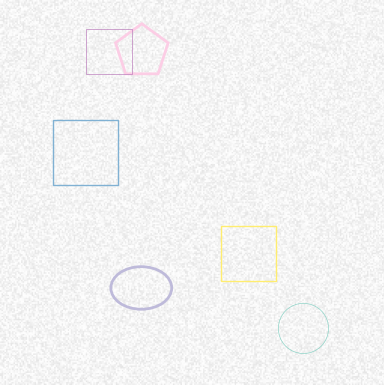[{"shape": "circle", "thickness": 0.5, "radius": 0.33, "center": [0.788, 0.147]}, {"shape": "oval", "thickness": 2, "radius": 0.39, "center": [0.367, 0.252]}, {"shape": "square", "thickness": 1, "radius": 0.42, "center": [0.223, 0.605]}, {"shape": "pentagon", "thickness": 2, "radius": 0.36, "center": [0.368, 0.866]}, {"shape": "square", "thickness": 0.5, "radius": 0.3, "center": [0.284, 0.866]}, {"shape": "square", "thickness": 1, "radius": 0.36, "center": [0.646, 0.341]}]